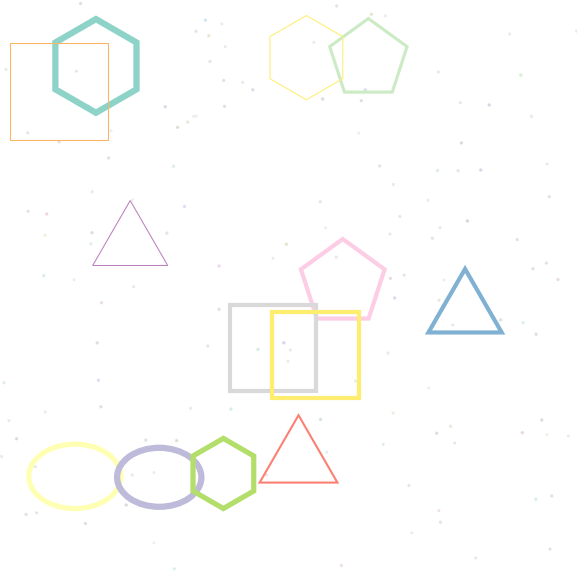[{"shape": "hexagon", "thickness": 3, "radius": 0.41, "center": [0.166, 0.885]}, {"shape": "oval", "thickness": 2.5, "radius": 0.4, "center": [0.13, 0.174]}, {"shape": "oval", "thickness": 3, "radius": 0.36, "center": [0.276, 0.173]}, {"shape": "triangle", "thickness": 1, "radius": 0.39, "center": [0.517, 0.202]}, {"shape": "triangle", "thickness": 2, "radius": 0.37, "center": [0.805, 0.46]}, {"shape": "square", "thickness": 0.5, "radius": 0.42, "center": [0.102, 0.841]}, {"shape": "hexagon", "thickness": 2.5, "radius": 0.3, "center": [0.387, 0.179]}, {"shape": "pentagon", "thickness": 2, "radius": 0.38, "center": [0.594, 0.509]}, {"shape": "square", "thickness": 2, "radius": 0.37, "center": [0.473, 0.396]}, {"shape": "triangle", "thickness": 0.5, "radius": 0.37, "center": [0.225, 0.577]}, {"shape": "pentagon", "thickness": 1.5, "radius": 0.35, "center": [0.638, 0.897]}, {"shape": "square", "thickness": 2, "radius": 0.37, "center": [0.546, 0.384]}, {"shape": "hexagon", "thickness": 0.5, "radius": 0.36, "center": [0.53, 0.899]}]